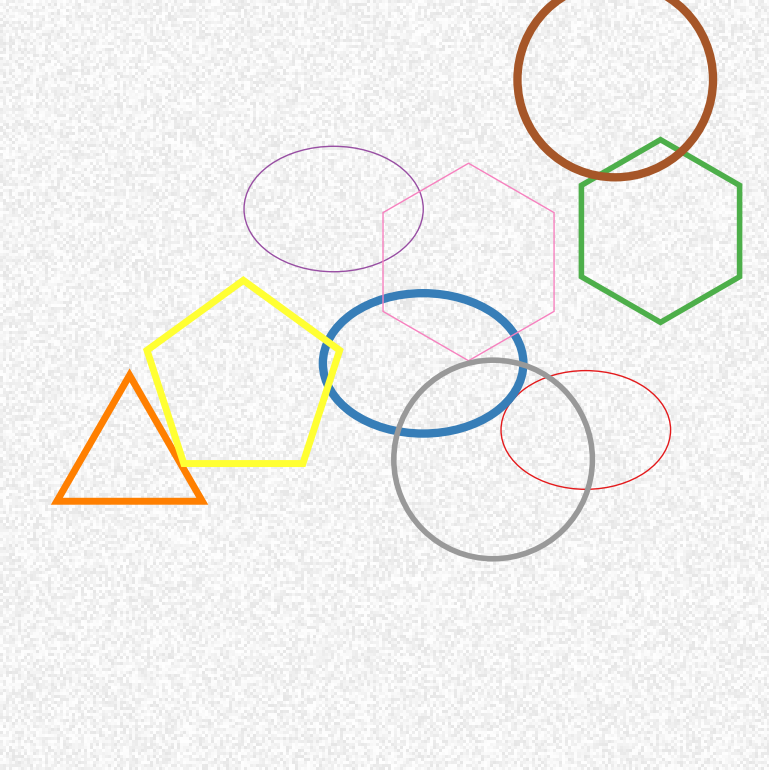[{"shape": "oval", "thickness": 0.5, "radius": 0.55, "center": [0.761, 0.442]}, {"shape": "oval", "thickness": 3, "radius": 0.65, "center": [0.55, 0.528]}, {"shape": "hexagon", "thickness": 2, "radius": 0.59, "center": [0.858, 0.7]}, {"shape": "oval", "thickness": 0.5, "radius": 0.58, "center": [0.433, 0.729]}, {"shape": "triangle", "thickness": 2.5, "radius": 0.55, "center": [0.168, 0.404]}, {"shape": "pentagon", "thickness": 2.5, "radius": 0.66, "center": [0.316, 0.504]}, {"shape": "circle", "thickness": 3, "radius": 0.63, "center": [0.799, 0.897]}, {"shape": "hexagon", "thickness": 0.5, "radius": 0.64, "center": [0.608, 0.66]}, {"shape": "circle", "thickness": 2, "radius": 0.64, "center": [0.64, 0.403]}]